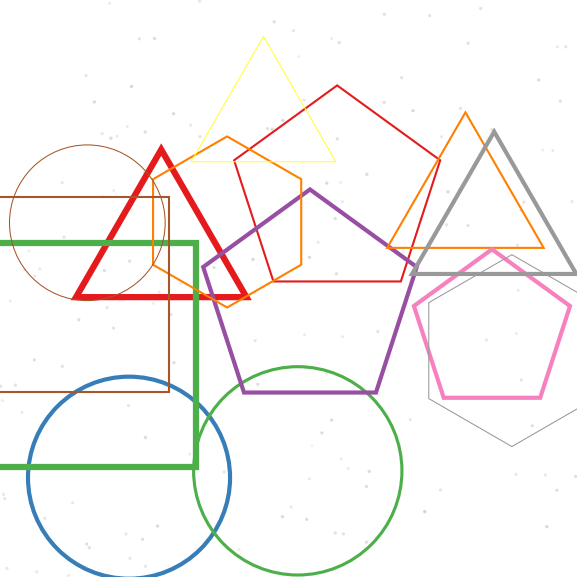[{"shape": "pentagon", "thickness": 1, "radius": 0.94, "center": [0.584, 0.664]}, {"shape": "triangle", "thickness": 3, "radius": 0.85, "center": [0.279, 0.57]}, {"shape": "circle", "thickness": 2, "radius": 0.87, "center": [0.223, 0.172]}, {"shape": "square", "thickness": 3, "radius": 0.97, "center": [0.146, 0.384]}, {"shape": "circle", "thickness": 1.5, "radius": 0.9, "center": [0.516, 0.184]}, {"shape": "pentagon", "thickness": 2, "radius": 0.97, "center": [0.537, 0.477]}, {"shape": "hexagon", "thickness": 1, "radius": 0.74, "center": [0.393, 0.615]}, {"shape": "triangle", "thickness": 1, "radius": 0.78, "center": [0.806, 0.648]}, {"shape": "triangle", "thickness": 0.5, "radius": 0.72, "center": [0.456, 0.791]}, {"shape": "circle", "thickness": 0.5, "radius": 0.67, "center": [0.151, 0.613]}, {"shape": "square", "thickness": 1, "radius": 0.85, "center": [0.124, 0.489]}, {"shape": "pentagon", "thickness": 2, "radius": 0.71, "center": [0.852, 0.425]}, {"shape": "triangle", "thickness": 2, "radius": 0.82, "center": [0.856, 0.607]}, {"shape": "hexagon", "thickness": 0.5, "radius": 0.83, "center": [0.886, 0.392]}]